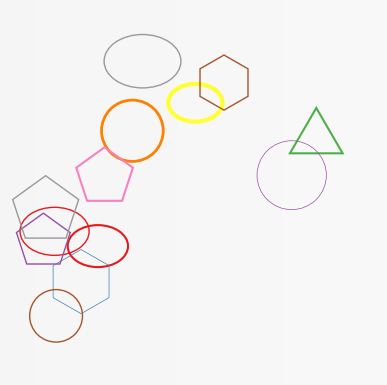[{"shape": "oval", "thickness": 1, "radius": 0.45, "center": [0.141, 0.399]}, {"shape": "oval", "thickness": 1.5, "radius": 0.39, "center": [0.253, 0.361]}, {"shape": "hexagon", "thickness": 0.5, "radius": 0.42, "center": [0.209, 0.269]}, {"shape": "triangle", "thickness": 1.5, "radius": 0.39, "center": [0.816, 0.641]}, {"shape": "pentagon", "thickness": 1, "radius": 0.36, "center": [0.112, 0.373]}, {"shape": "circle", "thickness": 0.5, "radius": 0.45, "center": [0.753, 0.545]}, {"shape": "circle", "thickness": 2, "radius": 0.4, "center": [0.342, 0.66]}, {"shape": "oval", "thickness": 3, "radius": 0.35, "center": [0.504, 0.733]}, {"shape": "circle", "thickness": 1, "radius": 0.34, "center": [0.145, 0.18]}, {"shape": "hexagon", "thickness": 1, "radius": 0.36, "center": [0.578, 0.785]}, {"shape": "pentagon", "thickness": 1.5, "radius": 0.38, "center": [0.27, 0.541]}, {"shape": "oval", "thickness": 1, "radius": 0.5, "center": [0.368, 0.841]}, {"shape": "pentagon", "thickness": 1, "radius": 0.45, "center": [0.118, 0.454]}]